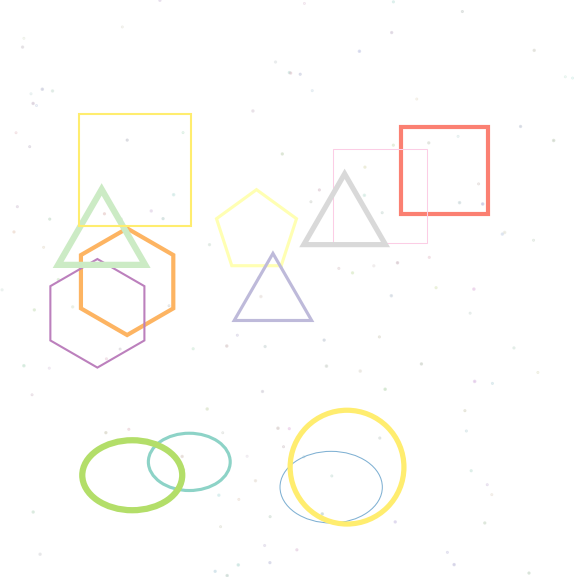[{"shape": "oval", "thickness": 1.5, "radius": 0.35, "center": [0.328, 0.199]}, {"shape": "pentagon", "thickness": 1.5, "radius": 0.36, "center": [0.444, 0.598]}, {"shape": "triangle", "thickness": 1.5, "radius": 0.39, "center": [0.473, 0.483]}, {"shape": "square", "thickness": 2, "radius": 0.38, "center": [0.769, 0.704]}, {"shape": "oval", "thickness": 0.5, "radius": 0.44, "center": [0.573, 0.156]}, {"shape": "hexagon", "thickness": 2, "radius": 0.46, "center": [0.22, 0.511]}, {"shape": "oval", "thickness": 3, "radius": 0.43, "center": [0.229, 0.176]}, {"shape": "square", "thickness": 0.5, "radius": 0.41, "center": [0.658, 0.66]}, {"shape": "triangle", "thickness": 2.5, "radius": 0.41, "center": [0.597, 0.616]}, {"shape": "hexagon", "thickness": 1, "radius": 0.47, "center": [0.169, 0.457]}, {"shape": "triangle", "thickness": 3, "radius": 0.44, "center": [0.176, 0.584]}, {"shape": "square", "thickness": 1, "radius": 0.49, "center": [0.234, 0.705]}, {"shape": "circle", "thickness": 2.5, "radius": 0.49, "center": [0.601, 0.19]}]